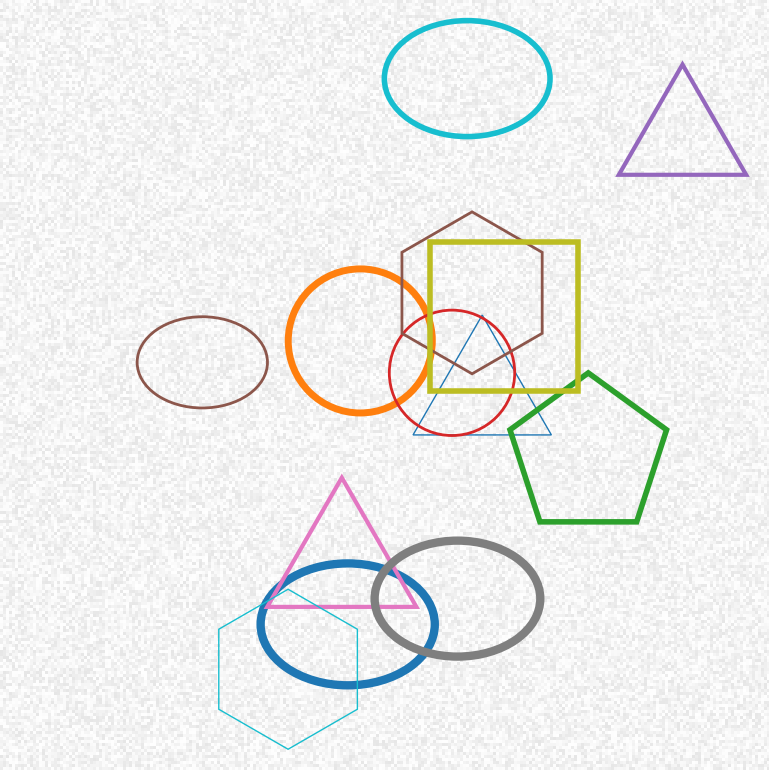[{"shape": "triangle", "thickness": 0.5, "radius": 0.52, "center": [0.626, 0.487]}, {"shape": "oval", "thickness": 3, "radius": 0.57, "center": [0.452, 0.189]}, {"shape": "circle", "thickness": 2.5, "radius": 0.47, "center": [0.468, 0.557]}, {"shape": "pentagon", "thickness": 2, "radius": 0.53, "center": [0.764, 0.409]}, {"shape": "circle", "thickness": 1, "radius": 0.41, "center": [0.587, 0.516]}, {"shape": "triangle", "thickness": 1.5, "radius": 0.48, "center": [0.886, 0.821]}, {"shape": "hexagon", "thickness": 1, "radius": 0.53, "center": [0.613, 0.62]}, {"shape": "oval", "thickness": 1, "radius": 0.42, "center": [0.263, 0.529]}, {"shape": "triangle", "thickness": 1.5, "radius": 0.56, "center": [0.444, 0.268]}, {"shape": "oval", "thickness": 3, "radius": 0.54, "center": [0.594, 0.223]}, {"shape": "square", "thickness": 2, "radius": 0.48, "center": [0.654, 0.589]}, {"shape": "oval", "thickness": 2, "radius": 0.54, "center": [0.607, 0.898]}, {"shape": "hexagon", "thickness": 0.5, "radius": 0.52, "center": [0.374, 0.131]}]